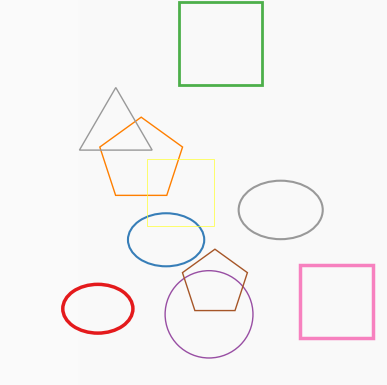[{"shape": "oval", "thickness": 2.5, "radius": 0.45, "center": [0.253, 0.198]}, {"shape": "oval", "thickness": 1.5, "radius": 0.49, "center": [0.429, 0.377]}, {"shape": "square", "thickness": 2, "radius": 0.54, "center": [0.569, 0.886]}, {"shape": "circle", "thickness": 1, "radius": 0.57, "center": [0.539, 0.184]}, {"shape": "pentagon", "thickness": 1, "radius": 0.56, "center": [0.364, 0.583]}, {"shape": "square", "thickness": 0.5, "radius": 0.43, "center": [0.466, 0.5]}, {"shape": "pentagon", "thickness": 1, "radius": 0.44, "center": [0.555, 0.265]}, {"shape": "square", "thickness": 2.5, "radius": 0.47, "center": [0.867, 0.216]}, {"shape": "triangle", "thickness": 1, "radius": 0.54, "center": [0.299, 0.664]}, {"shape": "oval", "thickness": 1.5, "radius": 0.54, "center": [0.724, 0.455]}]